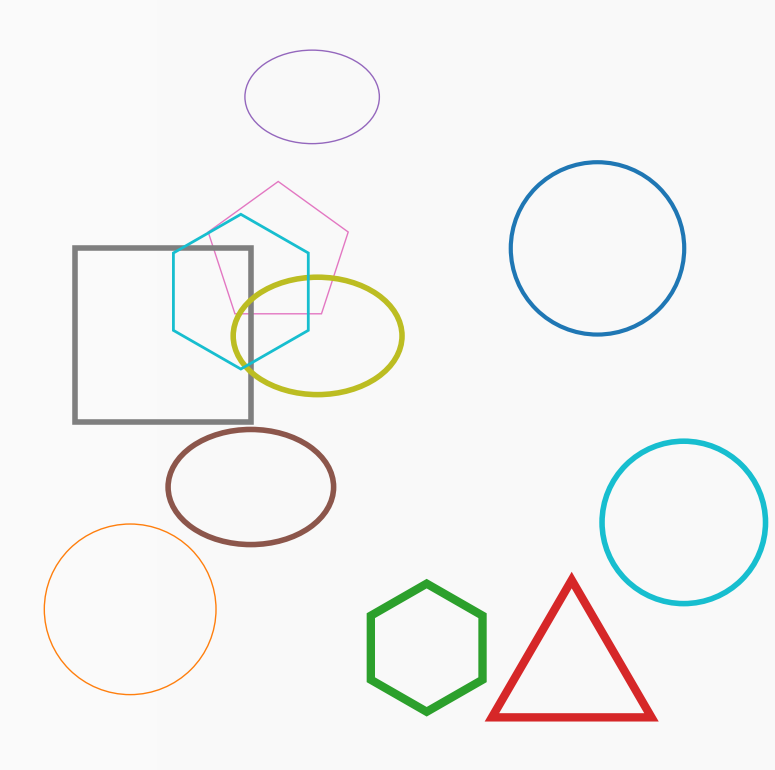[{"shape": "circle", "thickness": 1.5, "radius": 0.56, "center": [0.771, 0.677]}, {"shape": "circle", "thickness": 0.5, "radius": 0.55, "center": [0.168, 0.209]}, {"shape": "hexagon", "thickness": 3, "radius": 0.42, "center": [0.551, 0.159]}, {"shape": "triangle", "thickness": 3, "radius": 0.59, "center": [0.738, 0.128]}, {"shape": "oval", "thickness": 0.5, "radius": 0.43, "center": [0.403, 0.874]}, {"shape": "oval", "thickness": 2, "radius": 0.53, "center": [0.324, 0.368]}, {"shape": "pentagon", "thickness": 0.5, "radius": 0.47, "center": [0.359, 0.669]}, {"shape": "square", "thickness": 2, "radius": 0.56, "center": [0.21, 0.565]}, {"shape": "oval", "thickness": 2, "radius": 0.54, "center": [0.41, 0.564]}, {"shape": "hexagon", "thickness": 1, "radius": 0.5, "center": [0.311, 0.621]}, {"shape": "circle", "thickness": 2, "radius": 0.53, "center": [0.882, 0.322]}]